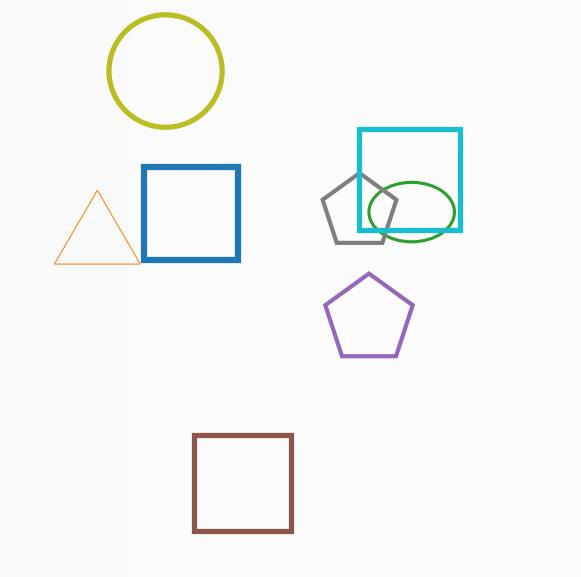[{"shape": "square", "thickness": 3, "radius": 0.4, "center": [0.328, 0.629]}, {"shape": "triangle", "thickness": 0.5, "radius": 0.43, "center": [0.167, 0.584]}, {"shape": "oval", "thickness": 1.5, "radius": 0.37, "center": [0.708, 0.632]}, {"shape": "pentagon", "thickness": 2, "radius": 0.4, "center": [0.635, 0.446]}, {"shape": "square", "thickness": 2.5, "radius": 0.42, "center": [0.418, 0.162]}, {"shape": "pentagon", "thickness": 2, "radius": 0.33, "center": [0.619, 0.633]}, {"shape": "circle", "thickness": 2.5, "radius": 0.49, "center": [0.285, 0.876]}, {"shape": "square", "thickness": 2.5, "radius": 0.43, "center": [0.705, 0.688]}]